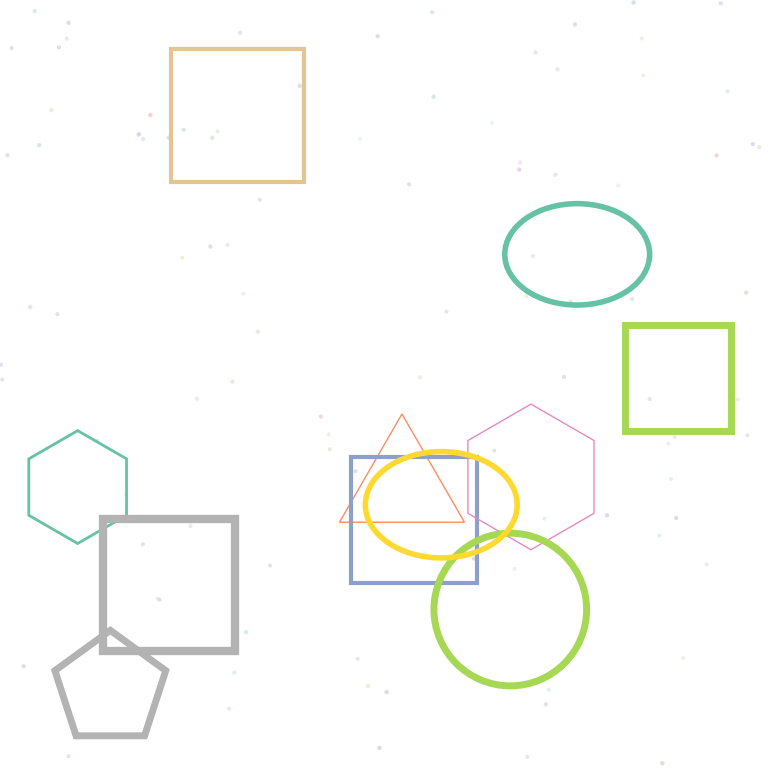[{"shape": "hexagon", "thickness": 1, "radius": 0.37, "center": [0.101, 0.367]}, {"shape": "oval", "thickness": 2, "radius": 0.47, "center": [0.75, 0.67]}, {"shape": "triangle", "thickness": 0.5, "radius": 0.47, "center": [0.522, 0.369]}, {"shape": "square", "thickness": 1.5, "radius": 0.41, "center": [0.537, 0.324]}, {"shape": "hexagon", "thickness": 0.5, "radius": 0.47, "center": [0.69, 0.381]}, {"shape": "circle", "thickness": 2.5, "radius": 0.5, "center": [0.663, 0.208]}, {"shape": "square", "thickness": 2.5, "radius": 0.34, "center": [0.881, 0.509]}, {"shape": "oval", "thickness": 2, "radius": 0.49, "center": [0.573, 0.344]}, {"shape": "square", "thickness": 1.5, "radius": 0.43, "center": [0.308, 0.85]}, {"shape": "pentagon", "thickness": 2.5, "radius": 0.38, "center": [0.143, 0.106]}, {"shape": "square", "thickness": 3, "radius": 0.43, "center": [0.22, 0.24]}]